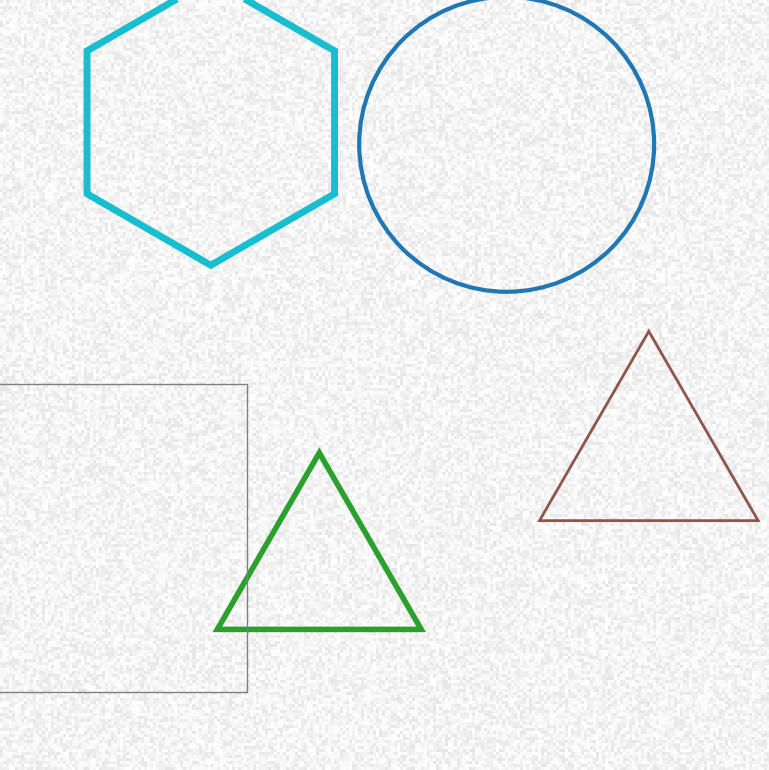[{"shape": "circle", "thickness": 1.5, "radius": 0.96, "center": [0.658, 0.813]}, {"shape": "triangle", "thickness": 2, "radius": 0.76, "center": [0.415, 0.259]}, {"shape": "triangle", "thickness": 1, "radius": 0.82, "center": [0.843, 0.406]}, {"shape": "square", "thickness": 0.5, "radius": 1.0, "center": [0.121, 0.302]}, {"shape": "hexagon", "thickness": 2.5, "radius": 0.93, "center": [0.274, 0.841]}]